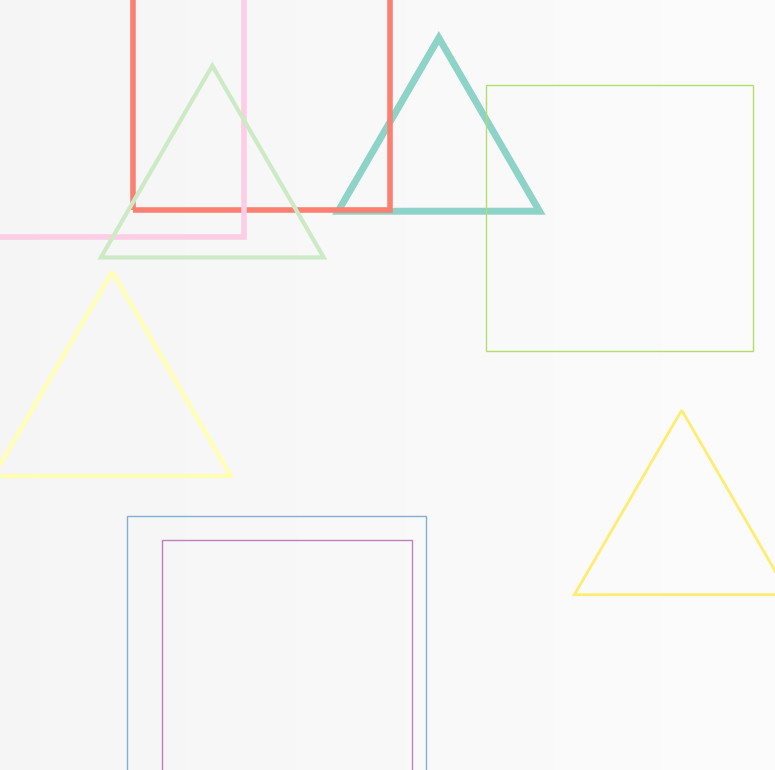[{"shape": "triangle", "thickness": 2.5, "radius": 0.75, "center": [0.566, 0.801]}, {"shape": "triangle", "thickness": 1.5, "radius": 0.88, "center": [0.145, 0.47]}, {"shape": "square", "thickness": 2, "radius": 0.83, "center": [0.338, 0.892]}, {"shape": "square", "thickness": 0.5, "radius": 0.97, "center": [0.357, 0.137]}, {"shape": "square", "thickness": 0.5, "radius": 0.86, "center": [0.8, 0.717]}, {"shape": "square", "thickness": 2, "radius": 0.97, "center": [0.12, 0.887]}, {"shape": "square", "thickness": 0.5, "radius": 0.81, "center": [0.37, 0.137]}, {"shape": "triangle", "thickness": 1.5, "radius": 0.83, "center": [0.274, 0.749]}, {"shape": "triangle", "thickness": 1, "radius": 0.8, "center": [0.88, 0.308]}]